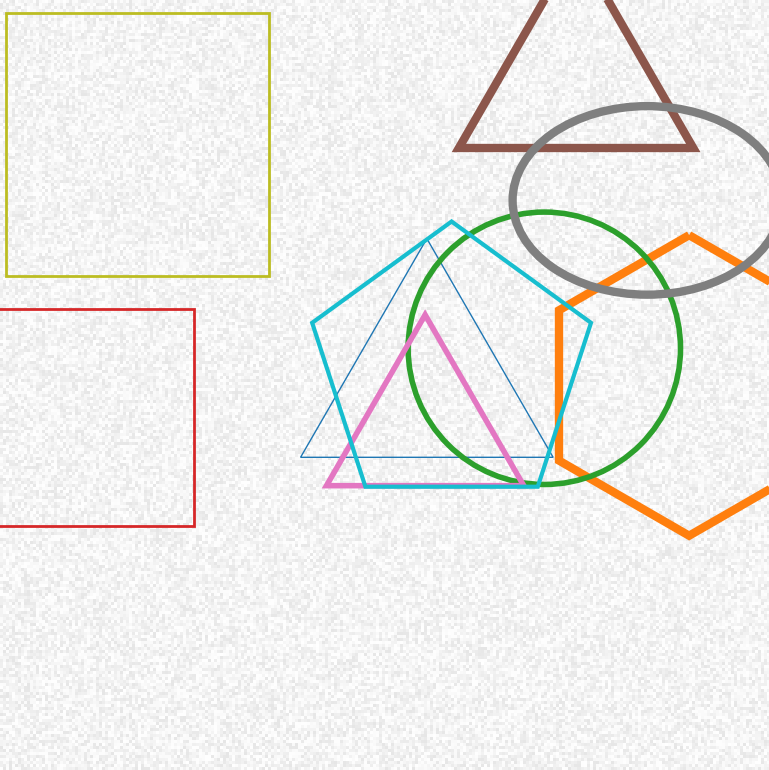[{"shape": "triangle", "thickness": 0.5, "radius": 0.95, "center": [0.554, 0.501]}, {"shape": "hexagon", "thickness": 3, "radius": 0.98, "center": [0.895, 0.499]}, {"shape": "circle", "thickness": 2, "radius": 0.88, "center": [0.707, 0.548]}, {"shape": "square", "thickness": 1, "radius": 0.7, "center": [0.111, 0.458]}, {"shape": "triangle", "thickness": 3, "radius": 0.88, "center": [0.748, 0.896]}, {"shape": "triangle", "thickness": 2, "radius": 0.74, "center": [0.552, 0.443]}, {"shape": "oval", "thickness": 3, "radius": 0.87, "center": [0.841, 0.74]}, {"shape": "square", "thickness": 1, "radius": 0.86, "center": [0.179, 0.813]}, {"shape": "pentagon", "thickness": 1.5, "radius": 0.95, "center": [0.586, 0.522]}]